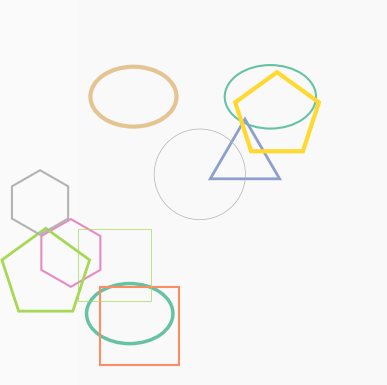[{"shape": "oval", "thickness": 2.5, "radius": 0.56, "center": [0.335, 0.185]}, {"shape": "oval", "thickness": 1.5, "radius": 0.59, "center": [0.698, 0.749]}, {"shape": "square", "thickness": 1.5, "radius": 0.51, "center": [0.36, 0.154]}, {"shape": "triangle", "thickness": 2, "radius": 0.52, "center": [0.632, 0.587]}, {"shape": "hexagon", "thickness": 1.5, "radius": 0.44, "center": [0.183, 0.343]}, {"shape": "pentagon", "thickness": 2, "radius": 0.59, "center": [0.118, 0.288]}, {"shape": "square", "thickness": 0.5, "radius": 0.47, "center": [0.295, 0.312]}, {"shape": "pentagon", "thickness": 3, "radius": 0.57, "center": [0.715, 0.699]}, {"shape": "oval", "thickness": 3, "radius": 0.56, "center": [0.344, 0.749]}, {"shape": "hexagon", "thickness": 1.5, "radius": 0.42, "center": [0.103, 0.474]}, {"shape": "circle", "thickness": 0.5, "radius": 0.59, "center": [0.516, 0.547]}]